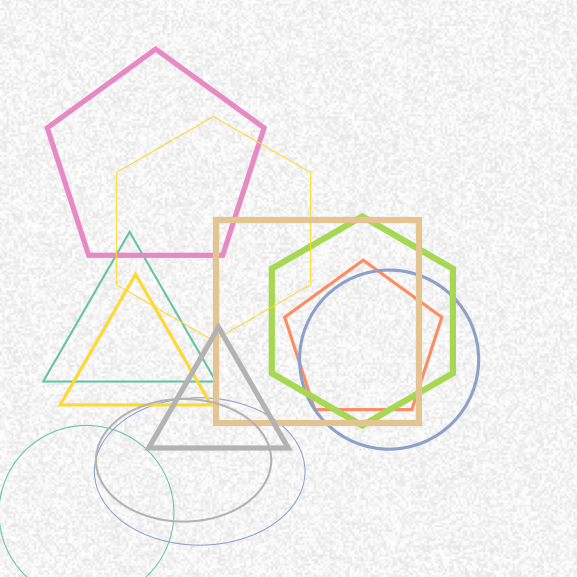[{"shape": "triangle", "thickness": 1, "radius": 0.86, "center": [0.224, 0.425]}, {"shape": "circle", "thickness": 0.5, "radius": 0.76, "center": [0.15, 0.111]}, {"shape": "pentagon", "thickness": 1.5, "radius": 0.72, "center": [0.629, 0.406]}, {"shape": "circle", "thickness": 1.5, "radius": 0.78, "center": [0.674, 0.376]}, {"shape": "oval", "thickness": 0.5, "radius": 0.91, "center": [0.346, 0.183]}, {"shape": "pentagon", "thickness": 2.5, "radius": 0.99, "center": [0.27, 0.717]}, {"shape": "hexagon", "thickness": 3, "radius": 0.91, "center": [0.627, 0.443]}, {"shape": "triangle", "thickness": 1.5, "radius": 0.75, "center": [0.235, 0.373]}, {"shape": "hexagon", "thickness": 0.5, "radius": 0.97, "center": [0.37, 0.603]}, {"shape": "square", "thickness": 3, "radius": 0.88, "center": [0.55, 0.442]}, {"shape": "oval", "thickness": 1, "radius": 0.76, "center": [0.318, 0.202]}, {"shape": "triangle", "thickness": 2.5, "radius": 0.7, "center": [0.378, 0.293]}]